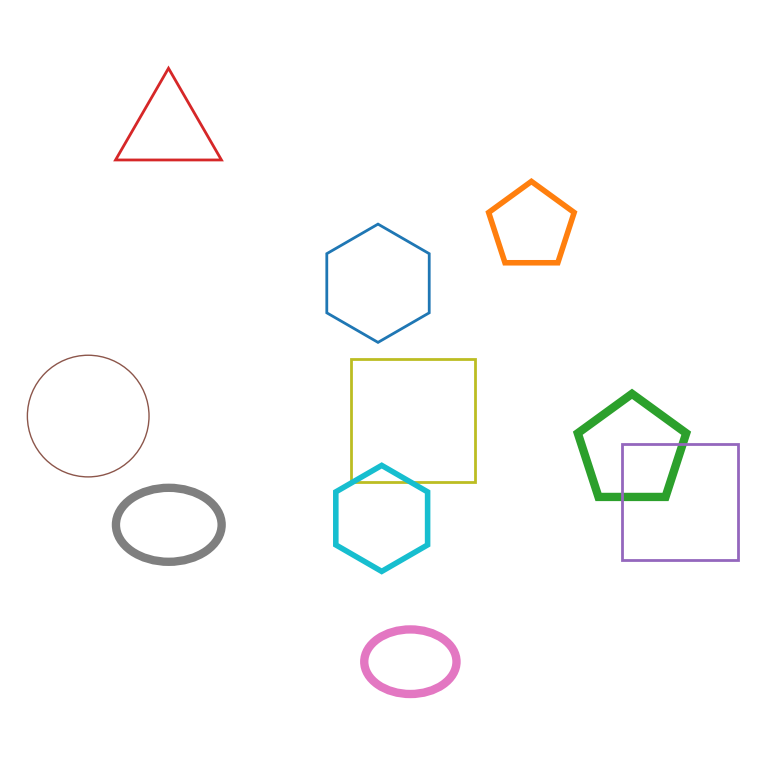[{"shape": "hexagon", "thickness": 1, "radius": 0.38, "center": [0.491, 0.632]}, {"shape": "pentagon", "thickness": 2, "radius": 0.29, "center": [0.69, 0.706]}, {"shape": "pentagon", "thickness": 3, "radius": 0.37, "center": [0.821, 0.415]}, {"shape": "triangle", "thickness": 1, "radius": 0.4, "center": [0.219, 0.832]}, {"shape": "square", "thickness": 1, "radius": 0.38, "center": [0.884, 0.349]}, {"shape": "circle", "thickness": 0.5, "radius": 0.39, "center": [0.115, 0.46]}, {"shape": "oval", "thickness": 3, "radius": 0.3, "center": [0.533, 0.141]}, {"shape": "oval", "thickness": 3, "radius": 0.34, "center": [0.219, 0.318]}, {"shape": "square", "thickness": 1, "radius": 0.4, "center": [0.537, 0.454]}, {"shape": "hexagon", "thickness": 2, "radius": 0.34, "center": [0.496, 0.327]}]